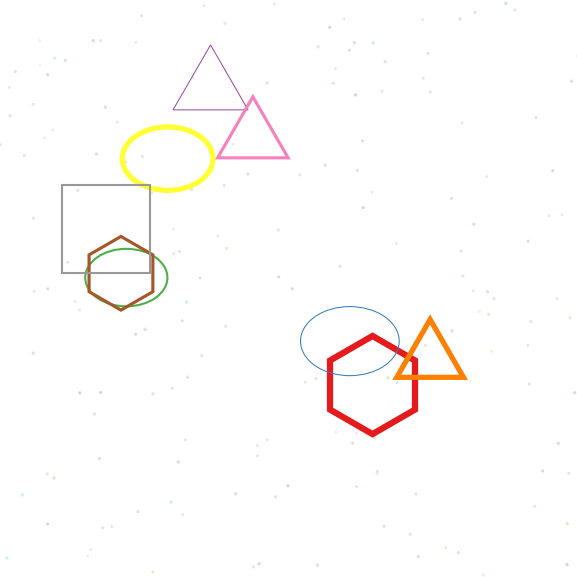[{"shape": "hexagon", "thickness": 3, "radius": 0.42, "center": [0.645, 0.332]}, {"shape": "oval", "thickness": 0.5, "radius": 0.43, "center": [0.606, 0.408]}, {"shape": "oval", "thickness": 1, "radius": 0.36, "center": [0.219, 0.518]}, {"shape": "triangle", "thickness": 0.5, "radius": 0.37, "center": [0.365, 0.846]}, {"shape": "triangle", "thickness": 2.5, "radius": 0.33, "center": [0.745, 0.379]}, {"shape": "oval", "thickness": 2.5, "radius": 0.39, "center": [0.29, 0.724]}, {"shape": "hexagon", "thickness": 1.5, "radius": 0.32, "center": [0.209, 0.526]}, {"shape": "triangle", "thickness": 1.5, "radius": 0.35, "center": [0.438, 0.761]}, {"shape": "square", "thickness": 1, "radius": 0.38, "center": [0.183, 0.602]}]